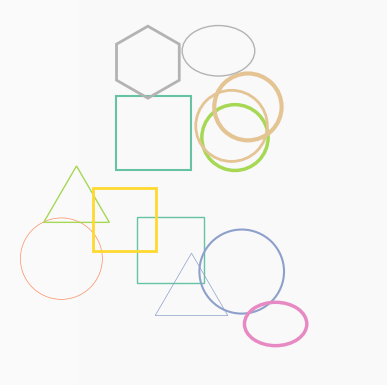[{"shape": "square", "thickness": 1, "radius": 0.43, "center": [0.441, 0.351]}, {"shape": "square", "thickness": 1.5, "radius": 0.49, "center": [0.397, 0.654]}, {"shape": "circle", "thickness": 0.5, "radius": 0.53, "center": [0.158, 0.328]}, {"shape": "triangle", "thickness": 0.5, "radius": 0.54, "center": [0.494, 0.234]}, {"shape": "circle", "thickness": 1.5, "radius": 0.55, "center": [0.624, 0.295]}, {"shape": "oval", "thickness": 2.5, "radius": 0.4, "center": [0.711, 0.159]}, {"shape": "triangle", "thickness": 1, "radius": 0.49, "center": [0.197, 0.471]}, {"shape": "circle", "thickness": 2.5, "radius": 0.43, "center": [0.606, 0.643]}, {"shape": "square", "thickness": 2, "radius": 0.41, "center": [0.322, 0.429]}, {"shape": "circle", "thickness": 2, "radius": 0.46, "center": [0.598, 0.673]}, {"shape": "circle", "thickness": 3, "radius": 0.43, "center": [0.64, 0.722]}, {"shape": "hexagon", "thickness": 2, "radius": 0.47, "center": [0.382, 0.838]}, {"shape": "oval", "thickness": 1, "radius": 0.47, "center": [0.564, 0.868]}]